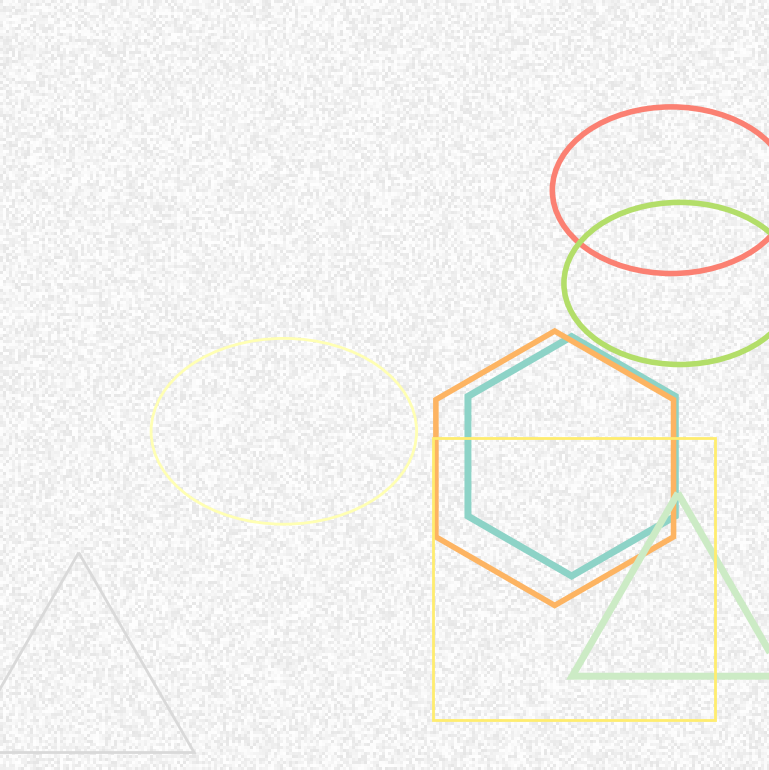[{"shape": "hexagon", "thickness": 2.5, "radius": 0.78, "center": [0.742, 0.407]}, {"shape": "oval", "thickness": 1, "radius": 0.86, "center": [0.369, 0.44]}, {"shape": "oval", "thickness": 2, "radius": 0.77, "center": [0.872, 0.753]}, {"shape": "hexagon", "thickness": 2, "radius": 0.89, "center": [0.72, 0.392]}, {"shape": "oval", "thickness": 2, "radius": 0.75, "center": [0.883, 0.632]}, {"shape": "triangle", "thickness": 1, "radius": 0.87, "center": [0.102, 0.109]}, {"shape": "triangle", "thickness": 2.5, "radius": 0.79, "center": [0.88, 0.201]}, {"shape": "square", "thickness": 1, "radius": 0.92, "center": [0.745, 0.248]}]